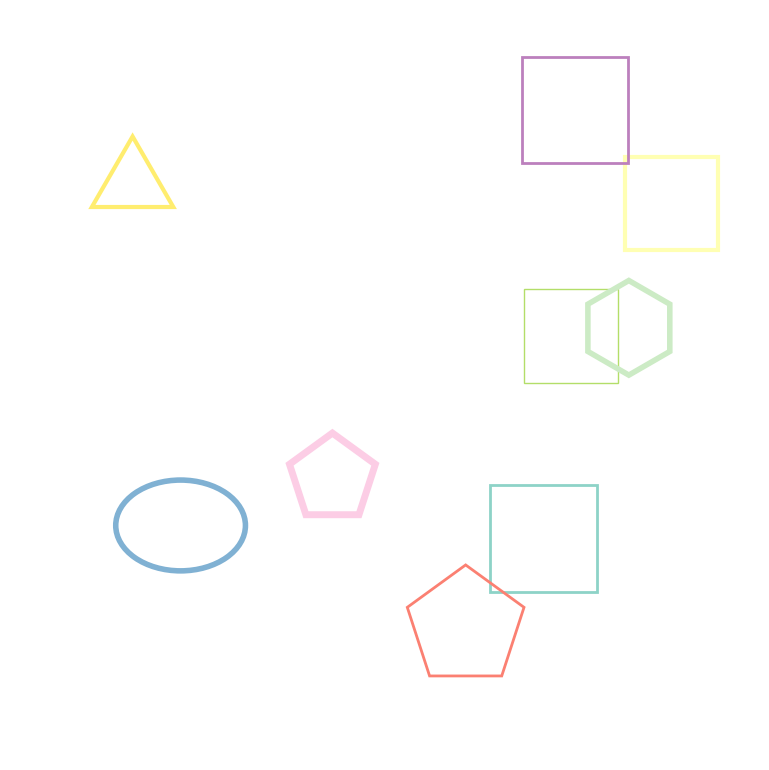[{"shape": "square", "thickness": 1, "radius": 0.35, "center": [0.706, 0.3]}, {"shape": "square", "thickness": 1.5, "radius": 0.3, "center": [0.873, 0.736]}, {"shape": "pentagon", "thickness": 1, "radius": 0.4, "center": [0.605, 0.187]}, {"shape": "oval", "thickness": 2, "radius": 0.42, "center": [0.235, 0.318]}, {"shape": "square", "thickness": 0.5, "radius": 0.31, "center": [0.742, 0.564]}, {"shape": "pentagon", "thickness": 2.5, "radius": 0.29, "center": [0.432, 0.379]}, {"shape": "square", "thickness": 1, "radius": 0.34, "center": [0.747, 0.857]}, {"shape": "hexagon", "thickness": 2, "radius": 0.31, "center": [0.817, 0.574]}, {"shape": "triangle", "thickness": 1.5, "radius": 0.31, "center": [0.172, 0.762]}]